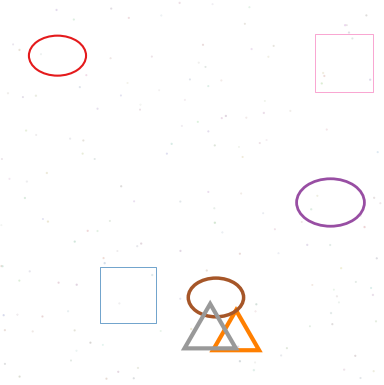[{"shape": "oval", "thickness": 1.5, "radius": 0.37, "center": [0.149, 0.855]}, {"shape": "square", "thickness": 0.5, "radius": 0.37, "center": [0.333, 0.235]}, {"shape": "oval", "thickness": 2, "radius": 0.44, "center": [0.858, 0.474]}, {"shape": "triangle", "thickness": 3, "radius": 0.35, "center": [0.613, 0.125]}, {"shape": "oval", "thickness": 2.5, "radius": 0.36, "center": [0.561, 0.227]}, {"shape": "square", "thickness": 0.5, "radius": 0.38, "center": [0.894, 0.837]}, {"shape": "triangle", "thickness": 3, "radius": 0.39, "center": [0.546, 0.134]}]